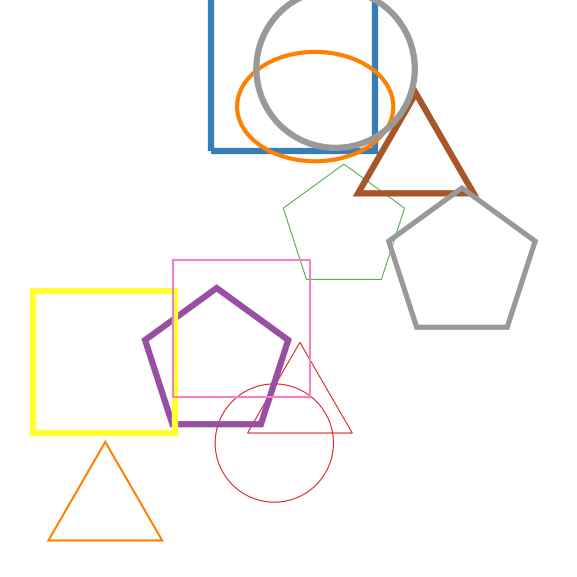[{"shape": "circle", "thickness": 0.5, "radius": 0.51, "center": [0.475, 0.232]}, {"shape": "triangle", "thickness": 0.5, "radius": 0.52, "center": [0.519, 0.302]}, {"shape": "square", "thickness": 3, "radius": 0.71, "center": [0.507, 0.88]}, {"shape": "pentagon", "thickness": 0.5, "radius": 0.55, "center": [0.596, 0.605]}, {"shape": "pentagon", "thickness": 3, "radius": 0.65, "center": [0.375, 0.37]}, {"shape": "oval", "thickness": 2, "radius": 0.68, "center": [0.546, 0.815]}, {"shape": "triangle", "thickness": 1, "radius": 0.57, "center": [0.182, 0.12]}, {"shape": "square", "thickness": 3, "radius": 0.61, "center": [0.179, 0.372]}, {"shape": "triangle", "thickness": 3, "radius": 0.58, "center": [0.72, 0.722]}, {"shape": "square", "thickness": 1, "radius": 0.59, "center": [0.417, 0.43]}, {"shape": "pentagon", "thickness": 2.5, "radius": 0.67, "center": [0.8, 0.54]}, {"shape": "circle", "thickness": 3, "radius": 0.69, "center": [0.581, 0.88]}]